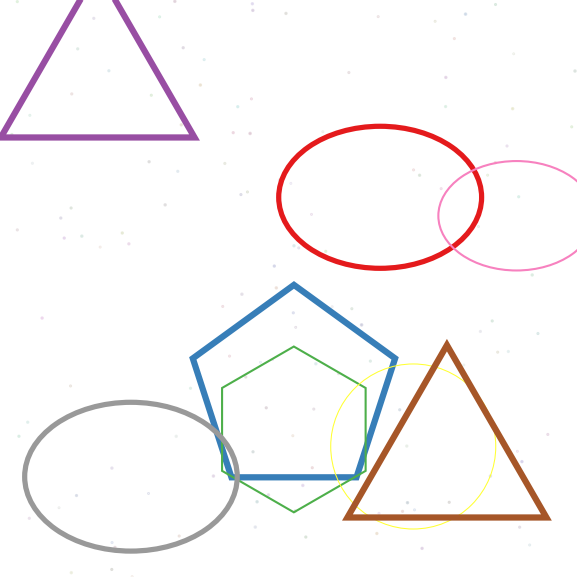[{"shape": "oval", "thickness": 2.5, "radius": 0.88, "center": [0.658, 0.658]}, {"shape": "pentagon", "thickness": 3, "radius": 0.92, "center": [0.509, 0.322]}, {"shape": "hexagon", "thickness": 1, "radius": 0.72, "center": [0.509, 0.256]}, {"shape": "triangle", "thickness": 3, "radius": 0.97, "center": [0.169, 0.858]}, {"shape": "circle", "thickness": 0.5, "radius": 0.71, "center": [0.716, 0.226]}, {"shape": "triangle", "thickness": 3, "radius": 0.99, "center": [0.774, 0.203]}, {"shape": "oval", "thickness": 1, "radius": 0.68, "center": [0.894, 0.626]}, {"shape": "oval", "thickness": 2.5, "radius": 0.92, "center": [0.227, 0.174]}]